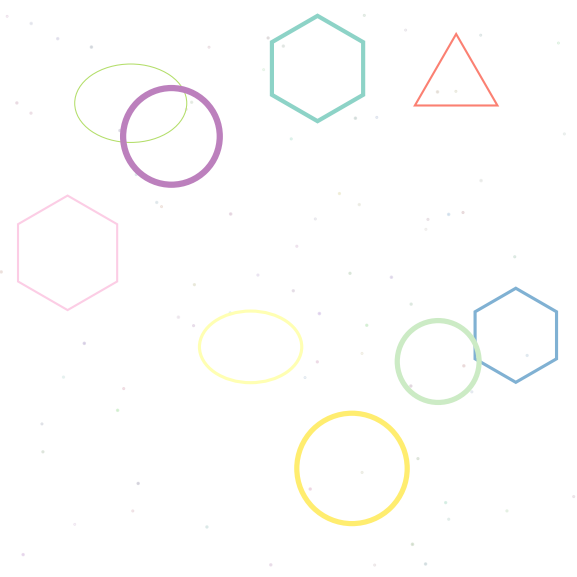[{"shape": "hexagon", "thickness": 2, "radius": 0.46, "center": [0.55, 0.881]}, {"shape": "oval", "thickness": 1.5, "radius": 0.44, "center": [0.434, 0.398]}, {"shape": "triangle", "thickness": 1, "radius": 0.41, "center": [0.79, 0.858]}, {"shape": "hexagon", "thickness": 1.5, "radius": 0.41, "center": [0.893, 0.419]}, {"shape": "oval", "thickness": 0.5, "radius": 0.49, "center": [0.226, 0.82]}, {"shape": "hexagon", "thickness": 1, "radius": 0.5, "center": [0.117, 0.561]}, {"shape": "circle", "thickness": 3, "radius": 0.42, "center": [0.297, 0.763]}, {"shape": "circle", "thickness": 2.5, "radius": 0.35, "center": [0.759, 0.373]}, {"shape": "circle", "thickness": 2.5, "radius": 0.48, "center": [0.61, 0.188]}]